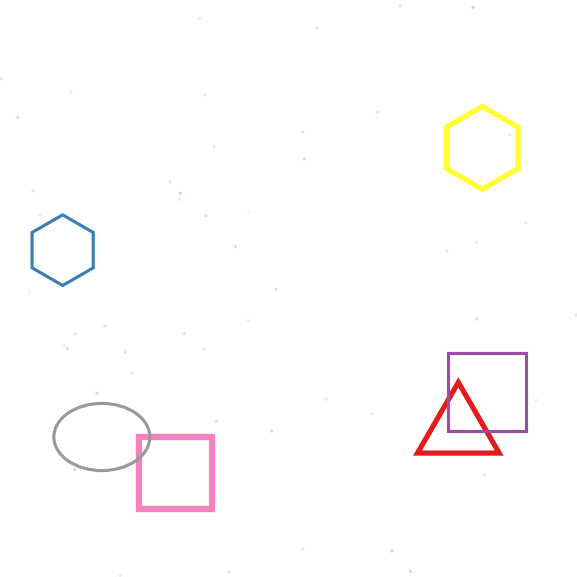[{"shape": "triangle", "thickness": 2.5, "radius": 0.41, "center": [0.794, 0.255]}, {"shape": "hexagon", "thickness": 1.5, "radius": 0.31, "center": [0.109, 0.566]}, {"shape": "square", "thickness": 1.5, "radius": 0.34, "center": [0.843, 0.32]}, {"shape": "hexagon", "thickness": 2.5, "radius": 0.36, "center": [0.835, 0.743]}, {"shape": "square", "thickness": 3, "radius": 0.31, "center": [0.304, 0.181]}, {"shape": "oval", "thickness": 1.5, "radius": 0.42, "center": [0.176, 0.242]}]